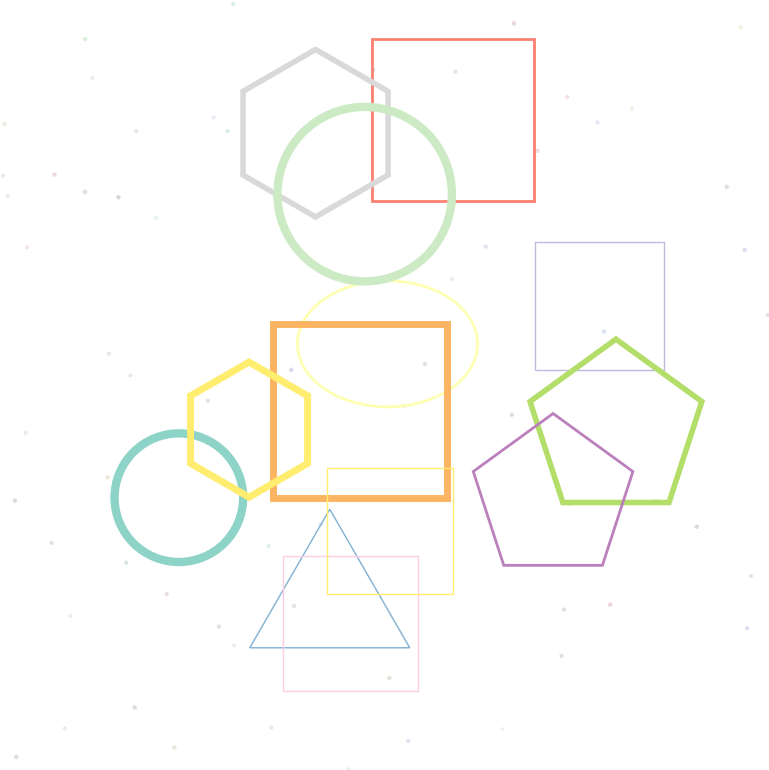[{"shape": "circle", "thickness": 3, "radius": 0.42, "center": [0.232, 0.354]}, {"shape": "oval", "thickness": 1, "radius": 0.58, "center": [0.503, 0.553]}, {"shape": "square", "thickness": 0.5, "radius": 0.42, "center": [0.778, 0.603]}, {"shape": "square", "thickness": 1, "radius": 0.53, "center": [0.589, 0.844]}, {"shape": "triangle", "thickness": 0.5, "radius": 0.6, "center": [0.428, 0.219]}, {"shape": "square", "thickness": 2.5, "radius": 0.56, "center": [0.468, 0.466]}, {"shape": "pentagon", "thickness": 2, "radius": 0.59, "center": [0.8, 0.442]}, {"shape": "square", "thickness": 0.5, "radius": 0.44, "center": [0.455, 0.19]}, {"shape": "hexagon", "thickness": 2, "radius": 0.54, "center": [0.41, 0.827]}, {"shape": "pentagon", "thickness": 1, "radius": 0.54, "center": [0.718, 0.354]}, {"shape": "circle", "thickness": 3, "radius": 0.57, "center": [0.474, 0.748]}, {"shape": "hexagon", "thickness": 2.5, "radius": 0.44, "center": [0.323, 0.442]}, {"shape": "square", "thickness": 0.5, "radius": 0.41, "center": [0.506, 0.311]}]